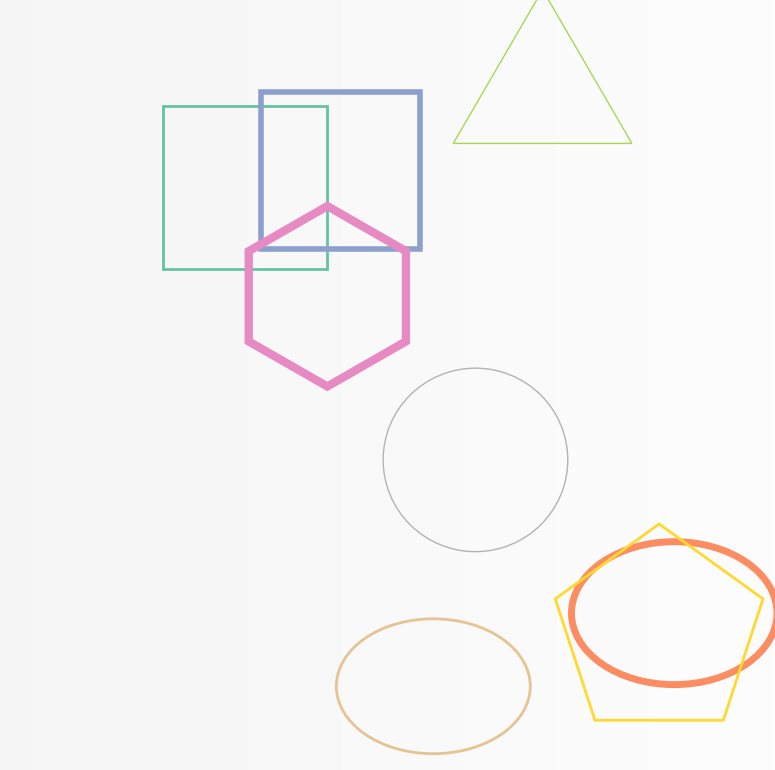[{"shape": "square", "thickness": 1, "radius": 0.53, "center": [0.316, 0.757]}, {"shape": "oval", "thickness": 2.5, "radius": 0.66, "center": [0.87, 0.204]}, {"shape": "square", "thickness": 2, "radius": 0.51, "center": [0.44, 0.779]}, {"shape": "hexagon", "thickness": 3, "radius": 0.59, "center": [0.422, 0.615]}, {"shape": "triangle", "thickness": 0.5, "radius": 0.67, "center": [0.7, 0.88]}, {"shape": "pentagon", "thickness": 1, "radius": 0.7, "center": [0.851, 0.179]}, {"shape": "oval", "thickness": 1, "radius": 0.63, "center": [0.559, 0.109]}, {"shape": "circle", "thickness": 0.5, "radius": 0.6, "center": [0.613, 0.403]}]